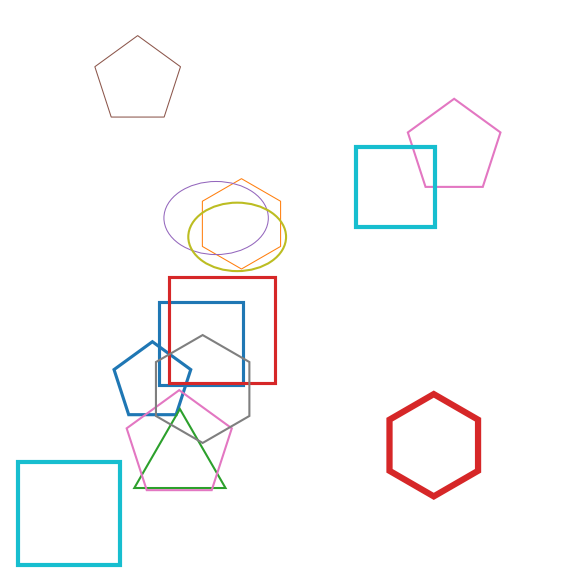[{"shape": "pentagon", "thickness": 1.5, "radius": 0.35, "center": [0.264, 0.338]}, {"shape": "square", "thickness": 1.5, "radius": 0.36, "center": [0.348, 0.404]}, {"shape": "hexagon", "thickness": 0.5, "radius": 0.39, "center": [0.418, 0.612]}, {"shape": "triangle", "thickness": 1, "radius": 0.46, "center": [0.312, 0.2]}, {"shape": "square", "thickness": 1.5, "radius": 0.46, "center": [0.384, 0.428]}, {"shape": "hexagon", "thickness": 3, "radius": 0.44, "center": [0.751, 0.228]}, {"shape": "oval", "thickness": 0.5, "radius": 0.45, "center": [0.374, 0.622]}, {"shape": "pentagon", "thickness": 0.5, "radius": 0.39, "center": [0.238, 0.86]}, {"shape": "pentagon", "thickness": 1, "radius": 0.42, "center": [0.786, 0.744]}, {"shape": "pentagon", "thickness": 1, "radius": 0.48, "center": [0.31, 0.228]}, {"shape": "hexagon", "thickness": 1, "radius": 0.47, "center": [0.351, 0.326]}, {"shape": "oval", "thickness": 1, "radius": 0.42, "center": [0.411, 0.589]}, {"shape": "square", "thickness": 2, "radius": 0.34, "center": [0.685, 0.675]}, {"shape": "square", "thickness": 2, "radius": 0.44, "center": [0.119, 0.11]}]